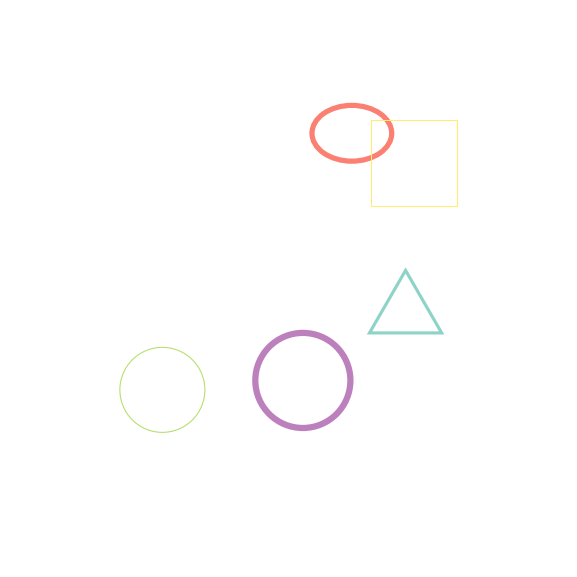[{"shape": "triangle", "thickness": 1.5, "radius": 0.36, "center": [0.702, 0.459]}, {"shape": "oval", "thickness": 2.5, "radius": 0.35, "center": [0.609, 0.768]}, {"shape": "circle", "thickness": 0.5, "radius": 0.37, "center": [0.281, 0.324]}, {"shape": "circle", "thickness": 3, "radius": 0.41, "center": [0.524, 0.34]}, {"shape": "square", "thickness": 0.5, "radius": 0.37, "center": [0.717, 0.716]}]